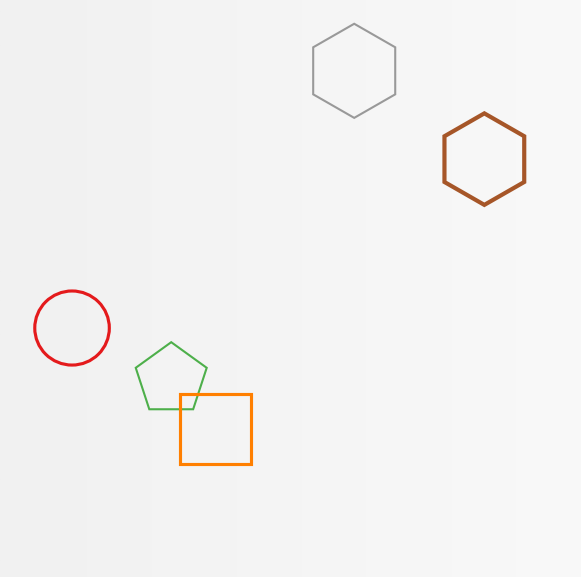[{"shape": "circle", "thickness": 1.5, "radius": 0.32, "center": [0.124, 0.431]}, {"shape": "pentagon", "thickness": 1, "radius": 0.32, "center": [0.295, 0.342]}, {"shape": "square", "thickness": 1.5, "radius": 0.3, "center": [0.371, 0.256]}, {"shape": "hexagon", "thickness": 2, "radius": 0.4, "center": [0.833, 0.724]}, {"shape": "hexagon", "thickness": 1, "radius": 0.41, "center": [0.609, 0.877]}]